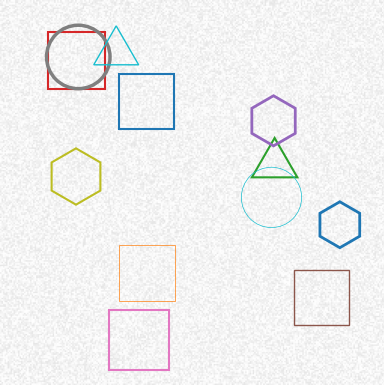[{"shape": "hexagon", "thickness": 2, "radius": 0.3, "center": [0.883, 0.416]}, {"shape": "square", "thickness": 1.5, "radius": 0.36, "center": [0.381, 0.736]}, {"shape": "square", "thickness": 0.5, "radius": 0.36, "center": [0.382, 0.291]}, {"shape": "triangle", "thickness": 1.5, "radius": 0.34, "center": [0.713, 0.573]}, {"shape": "square", "thickness": 1.5, "radius": 0.37, "center": [0.198, 0.843]}, {"shape": "hexagon", "thickness": 2, "radius": 0.33, "center": [0.71, 0.686]}, {"shape": "square", "thickness": 1, "radius": 0.36, "center": [0.834, 0.227]}, {"shape": "square", "thickness": 1.5, "radius": 0.39, "center": [0.36, 0.118]}, {"shape": "circle", "thickness": 2.5, "radius": 0.41, "center": [0.203, 0.852]}, {"shape": "hexagon", "thickness": 1.5, "radius": 0.37, "center": [0.197, 0.542]}, {"shape": "circle", "thickness": 0.5, "radius": 0.39, "center": [0.705, 0.487]}, {"shape": "triangle", "thickness": 1, "radius": 0.34, "center": [0.302, 0.865]}]